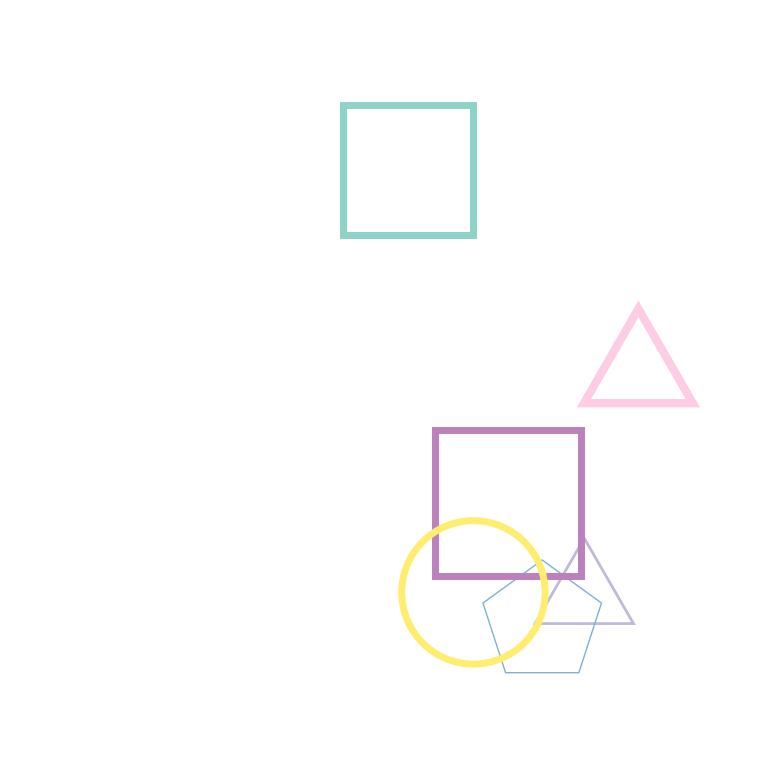[{"shape": "square", "thickness": 2.5, "radius": 0.42, "center": [0.53, 0.779]}, {"shape": "triangle", "thickness": 1, "radius": 0.37, "center": [0.759, 0.227]}, {"shape": "pentagon", "thickness": 0.5, "radius": 0.4, "center": [0.704, 0.192]}, {"shape": "triangle", "thickness": 3, "radius": 0.41, "center": [0.829, 0.517]}, {"shape": "square", "thickness": 2.5, "radius": 0.48, "center": [0.66, 0.347]}, {"shape": "circle", "thickness": 2.5, "radius": 0.47, "center": [0.615, 0.231]}]